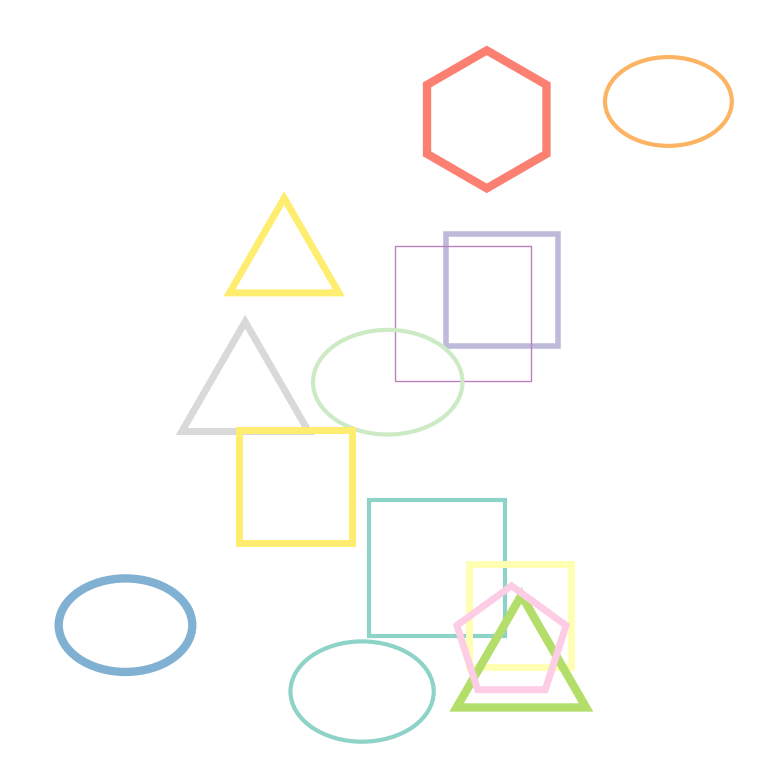[{"shape": "oval", "thickness": 1.5, "radius": 0.47, "center": [0.47, 0.102]}, {"shape": "square", "thickness": 1.5, "radius": 0.44, "center": [0.567, 0.262]}, {"shape": "square", "thickness": 2.5, "radius": 0.33, "center": [0.675, 0.201]}, {"shape": "square", "thickness": 2, "radius": 0.36, "center": [0.652, 0.624]}, {"shape": "hexagon", "thickness": 3, "radius": 0.45, "center": [0.632, 0.845]}, {"shape": "oval", "thickness": 3, "radius": 0.43, "center": [0.163, 0.188]}, {"shape": "oval", "thickness": 1.5, "radius": 0.41, "center": [0.868, 0.868]}, {"shape": "triangle", "thickness": 3, "radius": 0.49, "center": [0.677, 0.13]}, {"shape": "pentagon", "thickness": 2.5, "radius": 0.37, "center": [0.664, 0.165]}, {"shape": "triangle", "thickness": 2.5, "radius": 0.48, "center": [0.318, 0.487]}, {"shape": "square", "thickness": 0.5, "radius": 0.44, "center": [0.601, 0.593]}, {"shape": "oval", "thickness": 1.5, "radius": 0.49, "center": [0.504, 0.504]}, {"shape": "square", "thickness": 2.5, "radius": 0.37, "center": [0.384, 0.369]}, {"shape": "triangle", "thickness": 2.5, "radius": 0.41, "center": [0.369, 0.661]}]